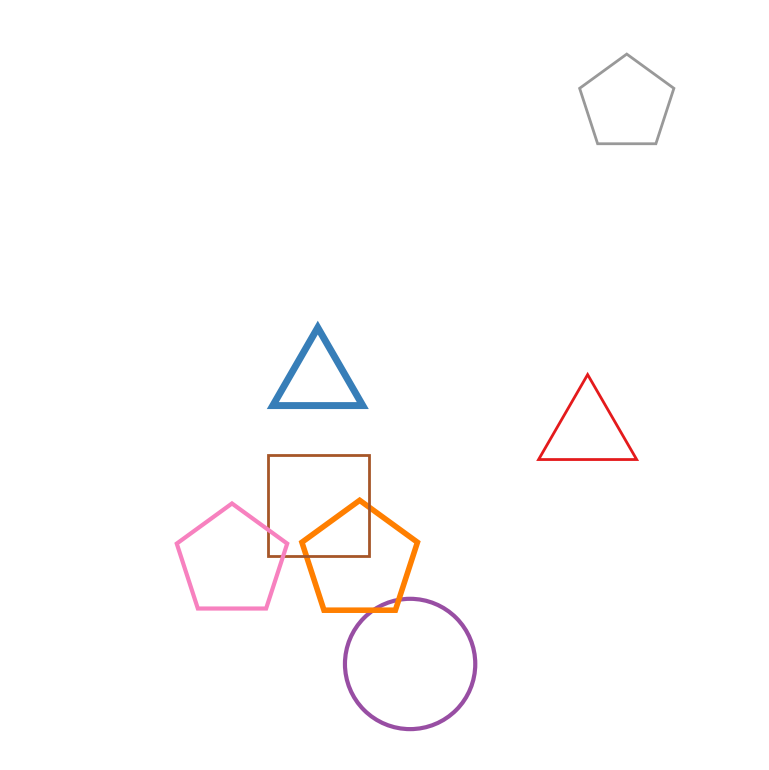[{"shape": "triangle", "thickness": 1, "radius": 0.37, "center": [0.763, 0.44]}, {"shape": "triangle", "thickness": 2.5, "radius": 0.34, "center": [0.413, 0.507]}, {"shape": "circle", "thickness": 1.5, "radius": 0.42, "center": [0.533, 0.138]}, {"shape": "pentagon", "thickness": 2, "radius": 0.39, "center": [0.467, 0.271]}, {"shape": "square", "thickness": 1, "radius": 0.33, "center": [0.413, 0.344]}, {"shape": "pentagon", "thickness": 1.5, "radius": 0.38, "center": [0.301, 0.271]}, {"shape": "pentagon", "thickness": 1, "radius": 0.32, "center": [0.814, 0.865]}]